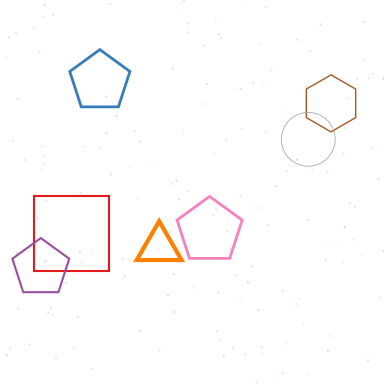[{"shape": "square", "thickness": 1.5, "radius": 0.49, "center": [0.186, 0.393]}, {"shape": "pentagon", "thickness": 2, "radius": 0.41, "center": [0.259, 0.789]}, {"shape": "pentagon", "thickness": 1.5, "radius": 0.39, "center": [0.106, 0.304]}, {"shape": "triangle", "thickness": 3, "radius": 0.34, "center": [0.413, 0.358]}, {"shape": "hexagon", "thickness": 1, "radius": 0.37, "center": [0.86, 0.732]}, {"shape": "pentagon", "thickness": 2, "radius": 0.44, "center": [0.544, 0.401]}, {"shape": "circle", "thickness": 0.5, "radius": 0.35, "center": [0.801, 0.638]}]